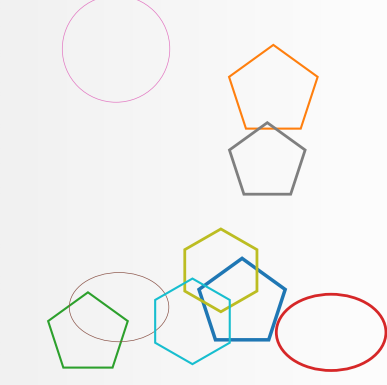[{"shape": "pentagon", "thickness": 2.5, "radius": 0.58, "center": [0.625, 0.212]}, {"shape": "pentagon", "thickness": 1.5, "radius": 0.6, "center": [0.705, 0.763]}, {"shape": "pentagon", "thickness": 1.5, "radius": 0.54, "center": [0.227, 0.133]}, {"shape": "oval", "thickness": 2, "radius": 0.71, "center": [0.855, 0.137]}, {"shape": "oval", "thickness": 0.5, "radius": 0.64, "center": [0.307, 0.202]}, {"shape": "circle", "thickness": 0.5, "radius": 0.69, "center": [0.299, 0.873]}, {"shape": "pentagon", "thickness": 2, "radius": 0.51, "center": [0.69, 0.579]}, {"shape": "hexagon", "thickness": 2, "radius": 0.54, "center": [0.57, 0.298]}, {"shape": "hexagon", "thickness": 1.5, "radius": 0.56, "center": [0.497, 0.165]}]